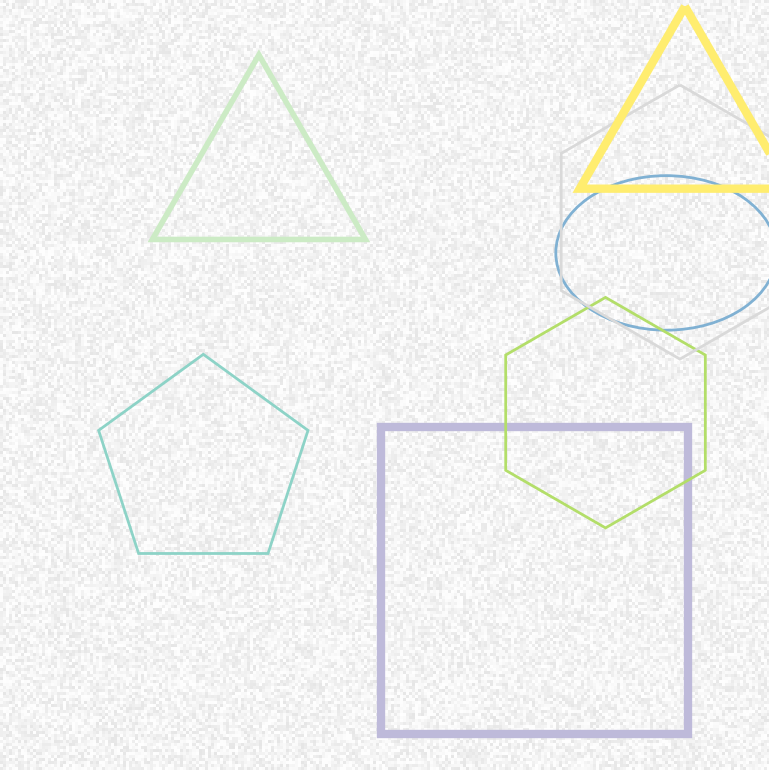[{"shape": "pentagon", "thickness": 1, "radius": 0.71, "center": [0.264, 0.397]}, {"shape": "square", "thickness": 3, "radius": 0.99, "center": [0.694, 0.246]}, {"shape": "oval", "thickness": 1, "radius": 0.72, "center": [0.865, 0.672]}, {"shape": "hexagon", "thickness": 1, "radius": 0.75, "center": [0.786, 0.464]}, {"shape": "hexagon", "thickness": 1, "radius": 0.89, "center": [0.883, 0.712]}, {"shape": "triangle", "thickness": 2, "radius": 0.8, "center": [0.336, 0.769]}, {"shape": "triangle", "thickness": 3, "radius": 0.79, "center": [0.89, 0.834]}]